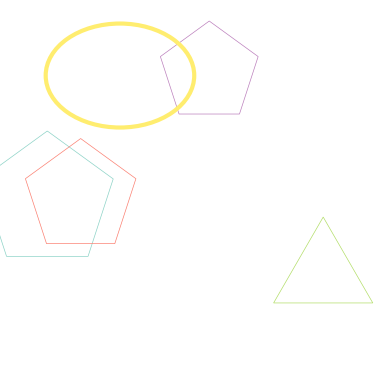[{"shape": "pentagon", "thickness": 0.5, "radius": 0.9, "center": [0.123, 0.48]}, {"shape": "pentagon", "thickness": 0.5, "radius": 0.75, "center": [0.21, 0.489]}, {"shape": "triangle", "thickness": 0.5, "radius": 0.74, "center": [0.839, 0.287]}, {"shape": "pentagon", "thickness": 0.5, "radius": 0.67, "center": [0.544, 0.812]}, {"shape": "oval", "thickness": 3, "radius": 0.96, "center": [0.312, 0.804]}]